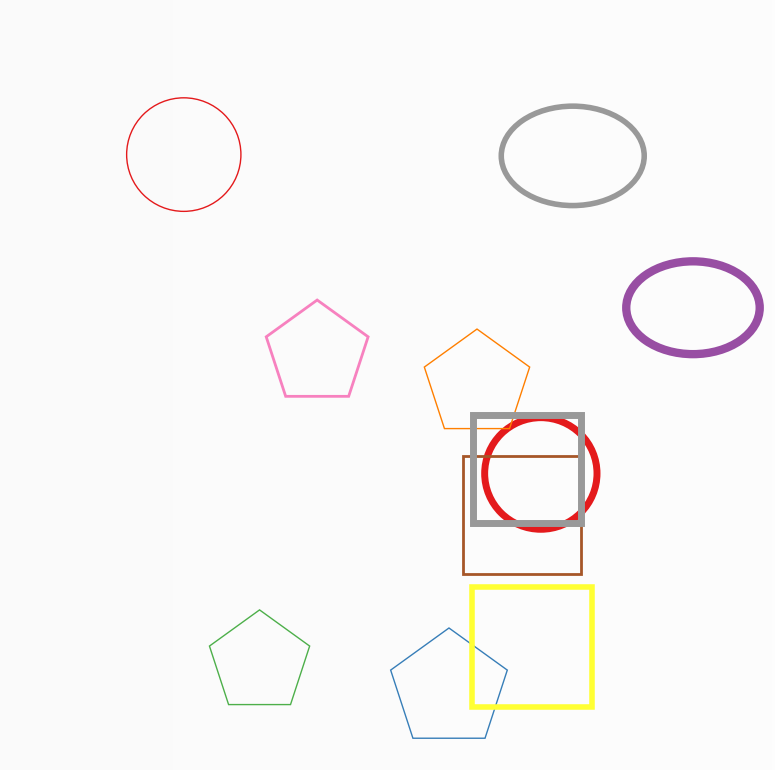[{"shape": "circle", "thickness": 2.5, "radius": 0.36, "center": [0.698, 0.385]}, {"shape": "circle", "thickness": 0.5, "radius": 0.37, "center": [0.237, 0.799]}, {"shape": "pentagon", "thickness": 0.5, "radius": 0.4, "center": [0.579, 0.105]}, {"shape": "pentagon", "thickness": 0.5, "radius": 0.34, "center": [0.335, 0.14]}, {"shape": "oval", "thickness": 3, "radius": 0.43, "center": [0.894, 0.6]}, {"shape": "pentagon", "thickness": 0.5, "radius": 0.36, "center": [0.615, 0.501]}, {"shape": "square", "thickness": 2, "radius": 0.39, "center": [0.686, 0.16]}, {"shape": "square", "thickness": 1, "radius": 0.38, "center": [0.673, 0.331]}, {"shape": "pentagon", "thickness": 1, "radius": 0.35, "center": [0.409, 0.541]}, {"shape": "oval", "thickness": 2, "radius": 0.46, "center": [0.739, 0.798]}, {"shape": "square", "thickness": 2.5, "radius": 0.35, "center": [0.68, 0.391]}]